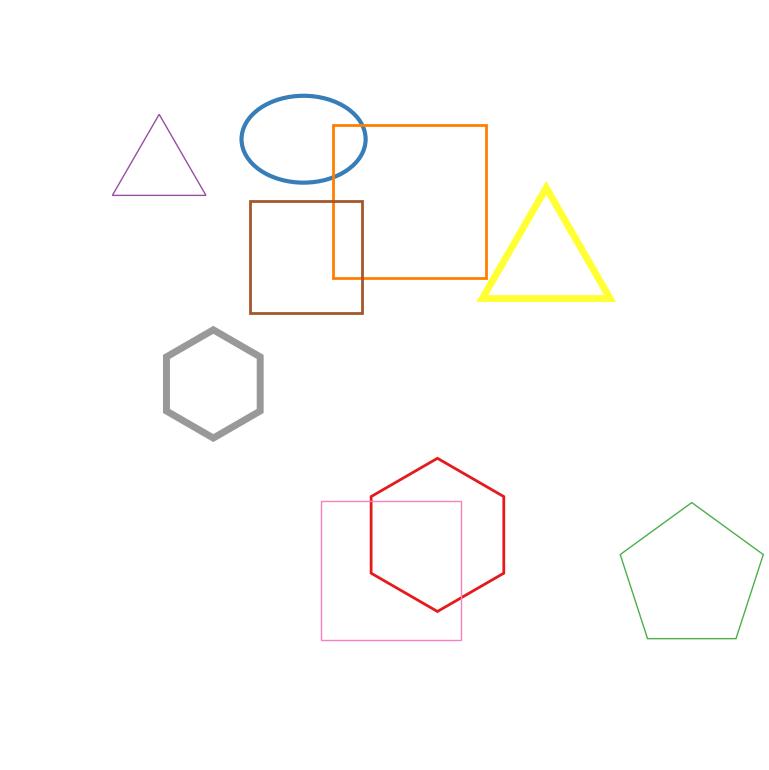[{"shape": "hexagon", "thickness": 1, "radius": 0.5, "center": [0.568, 0.305]}, {"shape": "oval", "thickness": 1.5, "radius": 0.4, "center": [0.394, 0.819]}, {"shape": "pentagon", "thickness": 0.5, "radius": 0.49, "center": [0.898, 0.25]}, {"shape": "triangle", "thickness": 0.5, "radius": 0.35, "center": [0.207, 0.781]}, {"shape": "square", "thickness": 1, "radius": 0.5, "center": [0.532, 0.738]}, {"shape": "triangle", "thickness": 2.5, "radius": 0.48, "center": [0.709, 0.66]}, {"shape": "square", "thickness": 1, "radius": 0.36, "center": [0.397, 0.666]}, {"shape": "square", "thickness": 0.5, "radius": 0.45, "center": [0.508, 0.259]}, {"shape": "hexagon", "thickness": 2.5, "radius": 0.35, "center": [0.277, 0.501]}]